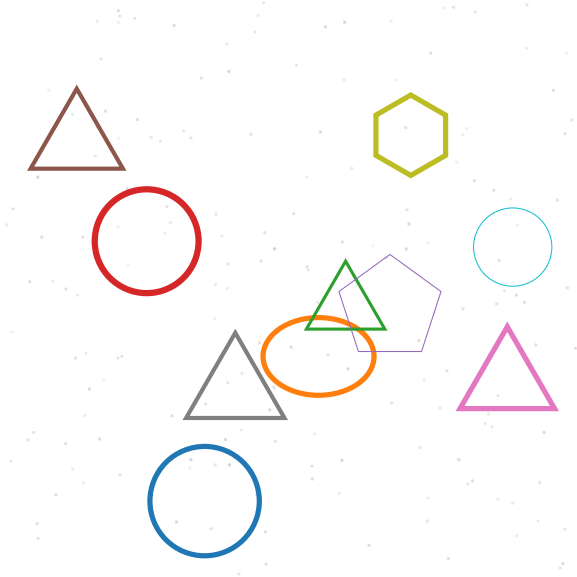[{"shape": "circle", "thickness": 2.5, "radius": 0.47, "center": [0.354, 0.131]}, {"shape": "oval", "thickness": 2.5, "radius": 0.48, "center": [0.552, 0.382]}, {"shape": "triangle", "thickness": 1.5, "radius": 0.39, "center": [0.598, 0.468]}, {"shape": "circle", "thickness": 3, "radius": 0.45, "center": [0.254, 0.581]}, {"shape": "pentagon", "thickness": 0.5, "radius": 0.46, "center": [0.675, 0.466]}, {"shape": "triangle", "thickness": 2, "radius": 0.46, "center": [0.133, 0.753]}, {"shape": "triangle", "thickness": 2.5, "radius": 0.47, "center": [0.878, 0.339]}, {"shape": "triangle", "thickness": 2, "radius": 0.49, "center": [0.407, 0.325]}, {"shape": "hexagon", "thickness": 2.5, "radius": 0.35, "center": [0.711, 0.765]}, {"shape": "circle", "thickness": 0.5, "radius": 0.34, "center": [0.888, 0.571]}]